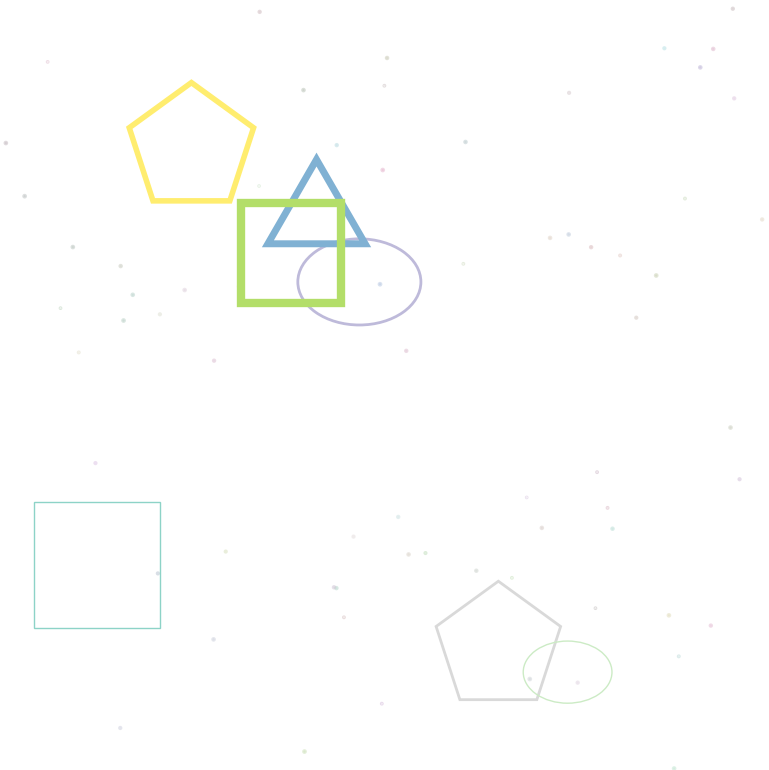[{"shape": "square", "thickness": 0.5, "radius": 0.41, "center": [0.126, 0.266]}, {"shape": "oval", "thickness": 1, "radius": 0.4, "center": [0.467, 0.634]}, {"shape": "triangle", "thickness": 2.5, "radius": 0.36, "center": [0.411, 0.72]}, {"shape": "square", "thickness": 3, "radius": 0.33, "center": [0.378, 0.671]}, {"shape": "pentagon", "thickness": 1, "radius": 0.43, "center": [0.647, 0.16]}, {"shape": "oval", "thickness": 0.5, "radius": 0.29, "center": [0.737, 0.127]}, {"shape": "pentagon", "thickness": 2, "radius": 0.42, "center": [0.249, 0.808]}]